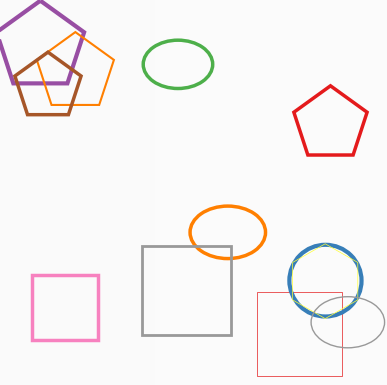[{"shape": "square", "thickness": 0.5, "radius": 0.55, "center": [0.773, 0.132]}, {"shape": "pentagon", "thickness": 2.5, "radius": 0.5, "center": [0.853, 0.678]}, {"shape": "circle", "thickness": 3, "radius": 0.47, "center": [0.84, 0.271]}, {"shape": "oval", "thickness": 2.5, "radius": 0.45, "center": [0.459, 0.833]}, {"shape": "pentagon", "thickness": 3, "radius": 0.59, "center": [0.104, 0.88]}, {"shape": "oval", "thickness": 2.5, "radius": 0.49, "center": [0.588, 0.397]}, {"shape": "pentagon", "thickness": 1.5, "radius": 0.52, "center": [0.194, 0.812]}, {"shape": "hexagon", "thickness": 0.5, "radius": 0.49, "center": [0.839, 0.27]}, {"shape": "pentagon", "thickness": 2.5, "radius": 0.45, "center": [0.124, 0.775]}, {"shape": "square", "thickness": 2.5, "radius": 0.42, "center": [0.168, 0.2]}, {"shape": "oval", "thickness": 1, "radius": 0.47, "center": [0.898, 0.163]}, {"shape": "square", "thickness": 2, "radius": 0.58, "center": [0.482, 0.244]}]